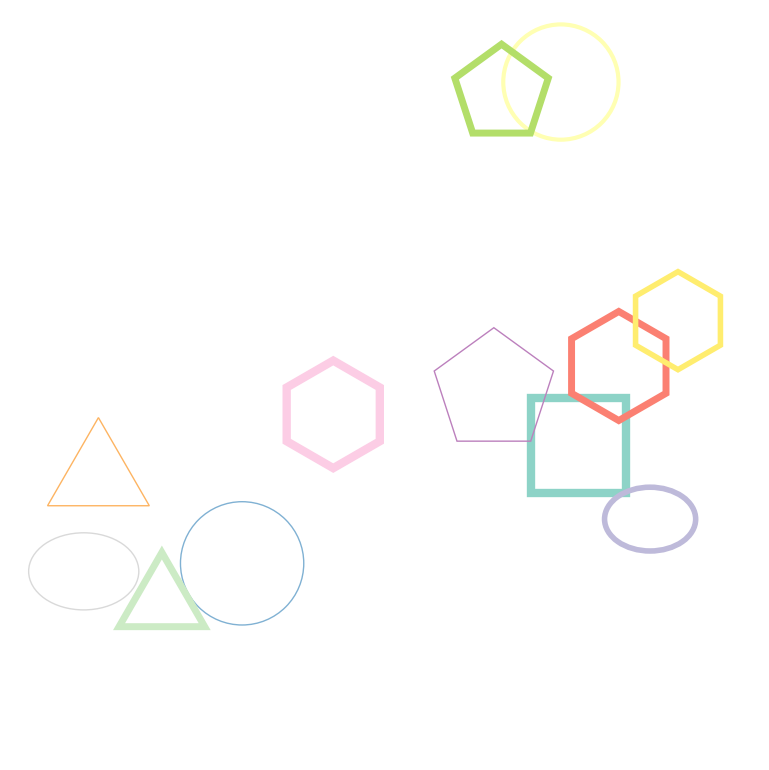[{"shape": "square", "thickness": 3, "radius": 0.31, "center": [0.752, 0.421]}, {"shape": "circle", "thickness": 1.5, "radius": 0.37, "center": [0.728, 0.893]}, {"shape": "oval", "thickness": 2, "radius": 0.3, "center": [0.844, 0.326]}, {"shape": "hexagon", "thickness": 2.5, "radius": 0.35, "center": [0.804, 0.525]}, {"shape": "circle", "thickness": 0.5, "radius": 0.4, "center": [0.314, 0.268]}, {"shape": "triangle", "thickness": 0.5, "radius": 0.38, "center": [0.128, 0.381]}, {"shape": "pentagon", "thickness": 2.5, "radius": 0.32, "center": [0.651, 0.879]}, {"shape": "hexagon", "thickness": 3, "radius": 0.35, "center": [0.433, 0.462]}, {"shape": "oval", "thickness": 0.5, "radius": 0.36, "center": [0.109, 0.258]}, {"shape": "pentagon", "thickness": 0.5, "radius": 0.41, "center": [0.641, 0.493]}, {"shape": "triangle", "thickness": 2.5, "radius": 0.32, "center": [0.21, 0.218]}, {"shape": "hexagon", "thickness": 2, "radius": 0.32, "center": [0.881, 0.584]}]